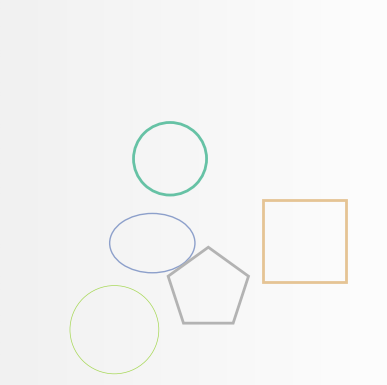[{"shape": "circle", "thickness": 2, "radius": 0.47, "center": [0.439, 0.588]}, {"shape": "oval", "thickness": 1, "radius": 0.55, "center": [0.393, 0.369]}, {"shape": "circle", "thickness": 0.5, "radius": 0.57, "center": [0.295, 0.144]}, {"shape": "square", "thickness": 2, "radius": 0.53, "center": [0.787, 0.374]}, {"shape": "pentagon", "thickness": 2, "radius": 0.55, "center": [0.538, 0.249]}]